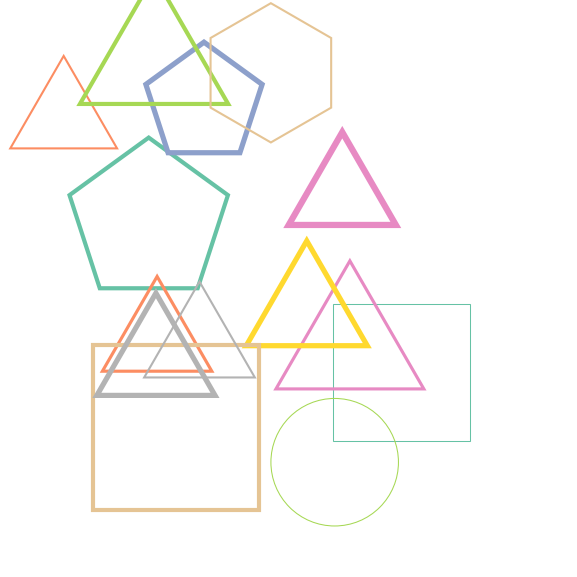[{"shape": "square", "thickness": 0.5, "radius": 0.59, "center": [0.695, 0.354]}, {"shape": "pentagon", "thickness": 2, "radius": 0.72, "center": [0.258, 0.617]}, {"shape": "triangle", "thickness": 1, "radius": 0.53, "center": [0.11, 0.796]}, {"shape": "triangle", "thickness": 1.5, "radius": 0.55, "center": [0.272, 0.411]}, {"shape": "pentagon", "thickness": 2.5, "radius": 0.53, "center": [0.353, 0.82]}, {"shape": "triangle", "thickness": 3, "radius": 0.54, "center": [0.593, 0.663]}, {"shape": "triangle", "thickness": 1.5, "radius": 0.74, "center": [0.606, 0.4]}, {"shape": "triangle", "thickness": 2, "radius": 0.74, "center": [0.267, 0.893]}, {"shape": "circle", "thickness": 0.5, "radius": 0.55, "center": [0.58, 0.199]}, {"shape": "triangle", "thickness": 2.5, "radius": 0.61, "center": [0.531, 0.461]}, {"shape": "hexagon", "thickness": 1, "radius": 0.6, "center": [0.469, 0.873]}, {"shape": "square", "thickness": 2, "radius": 0.72, "center": [0.305, 0.259]}, {"shape": "triangle", "thickness": 2.5, "radius": 0.59, "center": [0.27, 0.374]}, {"shape": "triangle", "thickness": 1, "radius": 0.55, "center": [0.345, 0.401]}]